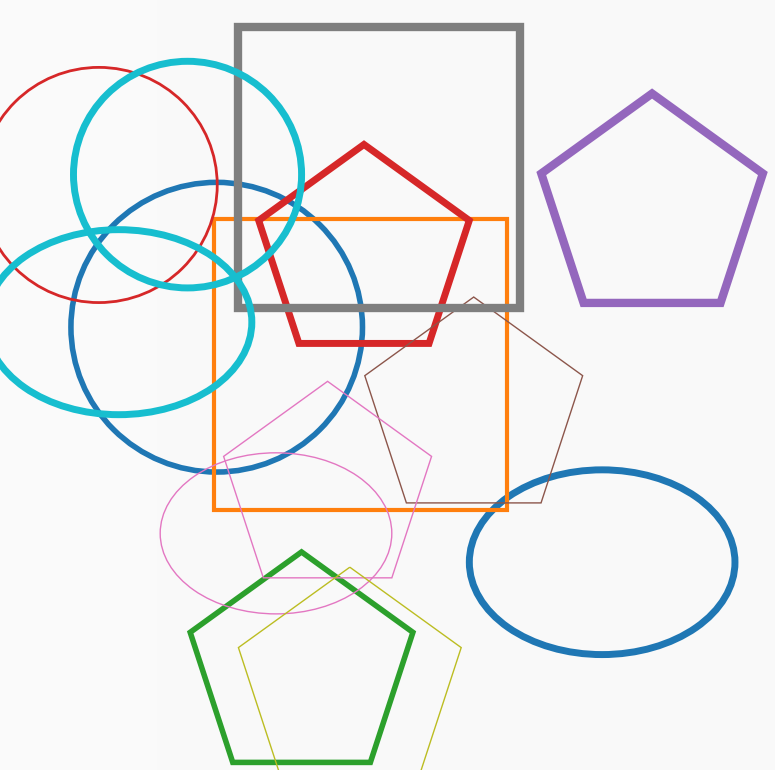[{"shape": "circle", "thickness": 2, "radius": 0.94, "center": [0.28, 0.575]}, {"shape": "oval", "thickness": 2.5, "radius": 0.86, "center": [0.777, 0.27]}, {"shape": "square", "thickness": 1.5, "radius": 0.94, "center": [0.465, 0.527]}, {"shape": "pentagon", "thickness": 2, "radius": 0.76, "center": [0.389, 0.132]}, {"shape": "circle", "thickness": 1, "radius": 0.76, "center": [0.128, 0.76]}, {"shape": "pentagon", "thickness": 2.5, "radius": 0.71, "center": [0.47, 0.67]}, {"shape": "pentagon", "thickness": 3, "radius": 0.75, "center": [0.841, 0.728]}, {"shape": "pentagon", "thickness": 0.5, "radius": 0.74, "center": [0.611, 0.466]}, {"shape": "pentagon", "thickness": 0.5, "radius": 0.71, "center": [0.423, 0.364]}, {"shape": "oval", "thickness": 0.5, "radius": 0.75, "center": [0.356, 0.307]}, {"shape": "square", "thickness": 3, "radius": 0.91, "center": [0.489, 0.782]}, {"shape": "pentagon", "thickness": 0.5, "radius": 0.76, "center": [0.451, 0.112]}, {"shape": "circle", "thickness": 2.5, "radius": 0.74, "center": [0.242, 0.773]}, {"shape": "oval", "thickness": 2.5, "radius": 0.86, "center": [0.153, 0.582]}]